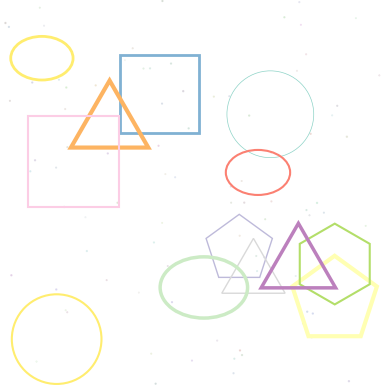[{"shape": "circle", "thickness": 0.5, "radius": 0.56, "center": [0.702, 0.703]}, {"shape": "pentagon", "thickness": 3, "radius": 0.58, "center": [0.869, 0.22]}, {"shape": "pentagon", "thickness": 1, "radius": 0.45, "center": [0.621, 0.353]}, {"shape": "oval", "thickness": 1.5, "radius": 0.42, "center": [0.67, 0.552]}, {"shape": "square", "thickness": 2, "radius": 0.51, "center": [0.414, 0.756]}, {"shape": "triangle", "thickness": 3, "radius": 0.58, "center": [0.285, 0.675]}, {"shape": "hexagon", "thickness": 1.5, "radius": 0.52, "center": [0.869, 0.314]}, {"shape": "square", "thickness": 1.5, "radius": 0.59, "center": [0.191, 0.58]}, {"shape": "triangle", "thickness": 1, "radius": 0.47, "center": [0.658, 0.286]}, {"shape": "triangle", "thickness": 2.5, "radius": 0.56, "center": [0.775, 0.308]}, {"shape": "oval", "thickness": 2.5, "radius": 0.57, "center": [0.529, 0.253]}, {"shape": "oval", "thickness": 2, "radius": 0.4, "center": [0.109, 0.849]}, {"shape": "circle", "thickness": 1.5, "radius": 0.58, "center": [0.147, 0.119]}]